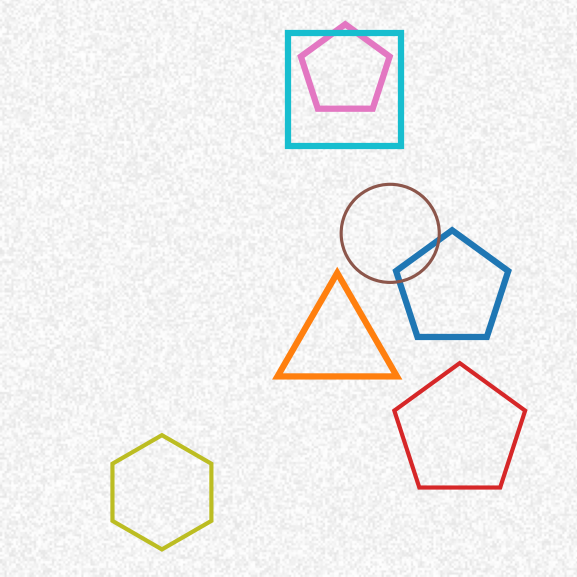[{"shape": "pentagon", "thickness": 3, "radius": 0.51, "center": [0.783, 0.498]}, {"shape": "triangle", "thickness": 3, "radius": 0.6, "center": [0.584, 0.407]}, {"shape": "pentagon", "thickness": 2, "radius": 0.6, "center": [0.796, 0.251]}, {"shape": "circle", "thickness": 1.5, "radius": 0.42, "center": [0.676, 0.595]}, {"shape": "pentagon", "thickness": 3, "radius": 0.4, "center": [0.598, 0.876]}, {"shape": "hexagon", "thickness": 2, "radius": 0.49, "center": [0.28, 0.147]}, {"shape": "square", "thickness": 3, "radius": 0.49, "center": [0.596, 0.844]}]